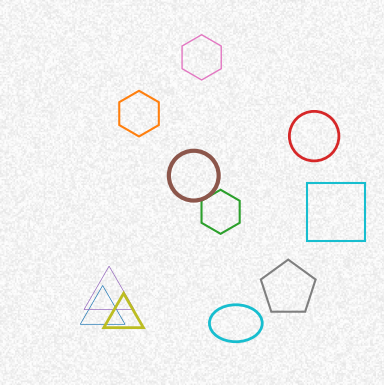[{"shape": "triangle", "thickness": 0.5, "radius": 0.34, "center": [0.267, 0.191]}, {"shape": "hexagon", "thickness": 1.5, "radius": 0.3, "center": [0.361, 0.705]}, {"shape": "hexagon", "thickness": 1.5, "radius": 0.29, "center": [0.573, 0.45]}, {"shape": "circle", "thickness": 2, "radius": 0.32, "center": [0.816, 0.646]}, {"shape": "triangle", "thickness": 0.5, "radius": 0.38, "center": [0.283, 0.233]}, {"shape": "circle", "thickness": 3, "radius": 0.32, "center": [0.503, 0.544]}, {"shape": "hexagon", "thickness": 1, "radius": 0.29, "center": [0.524, 0.851]}, {"shape": "pentagon", "thickness": 1.5, "radius": 0.37, "center": [0.749, 0.251]}, {"shape": "triangle", "thickness": 2, "radius": 0.3, "center": [0.321, 0.179]}, {"shape": "square", "thickness": 1.5, "radius": 0.38, "center": [0.873, 0.45]}, {"shape": "oval", "thickness": 2, "radius": 0.34, "center": [0.613, 0.16]}]